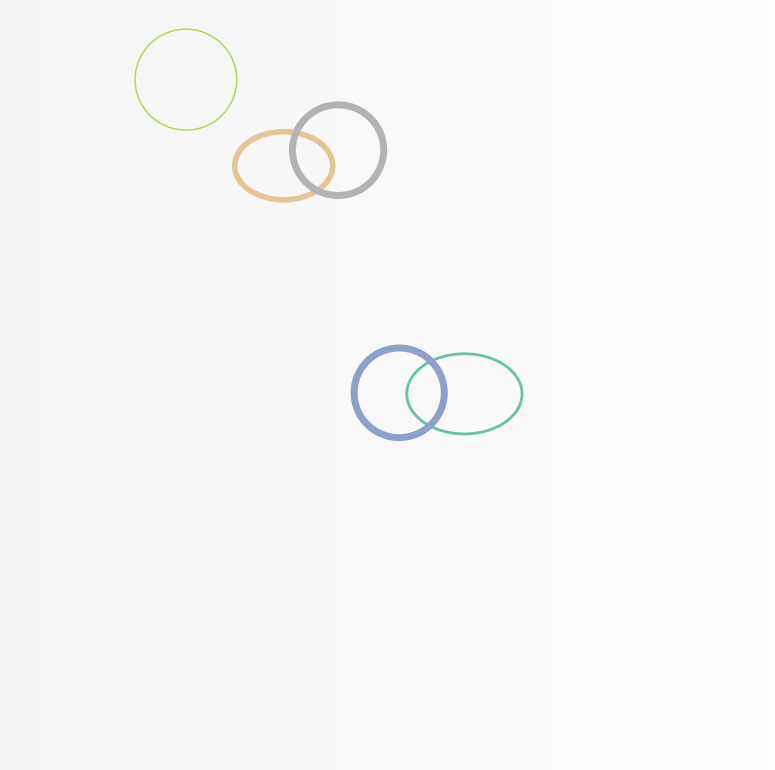[{"shape": "oval", "thickness": 1, "radius": 0.37, "center": [0.599, 0.489]}, {"shape": "circle", "thickness": 2.5, "radius": 0.29, "center": [0.515, 0.49]}, {"shape": "circle", "thickness": 0.5, "radius": 0.33, "center": [0.24, 0.897]}, {"shape": "oval", "thickness": 2, "radius": 0.32, "center": [0.366, 0.785]}, {"shape": "circle", "thickness": 2.5, "radius": 0.29, "center": [0.436, 0.805]}]